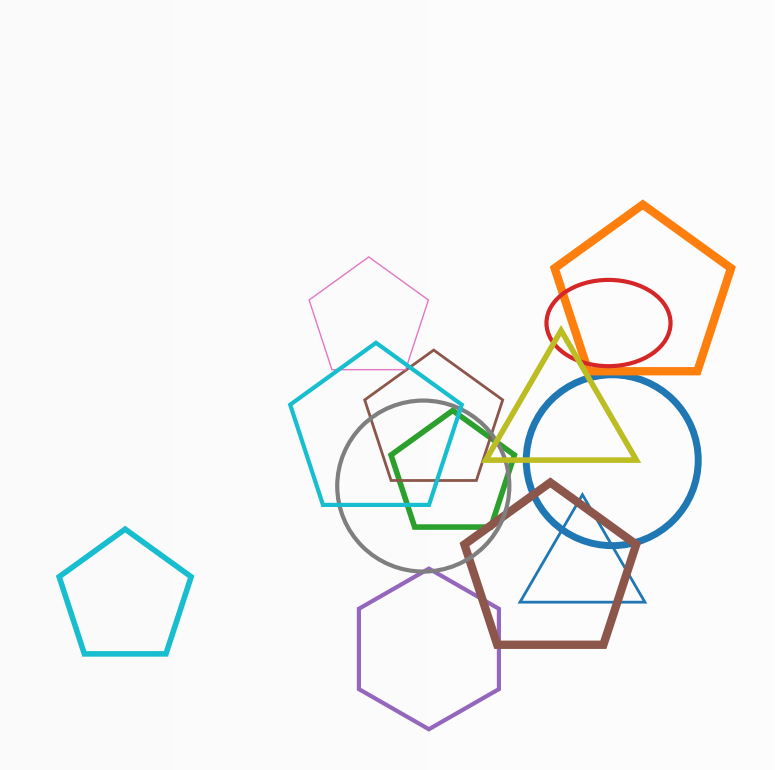[{"shape": "circle", "thickness": 2.5, "radius": 0.55, "center": [0.79, 0.402]}, {"shape": "triangle", "thickness": 1, "radius": 0.47, "center": [0.752, 0.264]}, {"shape": "pentagon", "thickness": 3, "radius": 0.6, "center": [0.829, 0.615]}, {"shape": "pentagon", "thickness": 2, "radius": 0.42, "center": [0.584, 0.383]}, {"shape": "oval", "thickness": 1.5, "radius": 0.4, "center": [0.785, 0.58]}, {"shape": "hexagon", "thickness": 1.5, "radius": 0.52, "center": [0.553, 0.157]}, {"shape": "pentagon", "thickness": 1, "radius": 0.47, "center": [0.56, 0.452]}, {"shape": "pentagon", "thickness": 3, "radius": 0.58, "center": [0.71, 0.257]}, {"shape": "pentagon", "thickness": 0.5, "radius": 0.4, "center": [0.476, 0.585]}, {"shape": "circle", "thickness": 1.5, "radius": 0.56, "center": [0.546, 0.369]}, {"shape": "triangle", "thickness": 2, "radius": 0.56, "center": [0.724, 0.459]}, {"shape": "pentagon", "thickness": 1.5, "radius": 0.58, "center": [0.485, 0.438]}, {"shape": "pentagon", "thickness": 2, "radius": 0.45, "center": [0.161, 0.223]}]